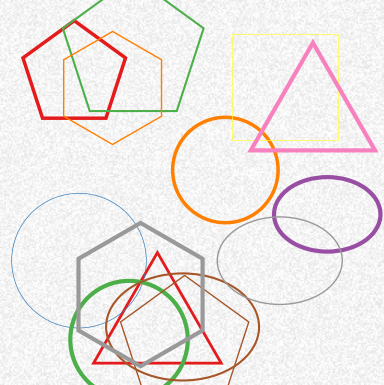[{"shape": "triangle", "thickness": 2, "radius": 0.96, "center": [0.409, 0.152]}, {"shape": "pentagon", "thickness": 2.5, "radius": 0.7, "center": [0.193, 0.806]}, {"shape": "circle", "thickness": 0.5, "radius": 0.87, "center": [0.205, 0.323]}, {"shape": "pentagon", "thickness": 1.5, "radius": 0.96, "center": [0.346, 0.867]}, {"shape": "circle", "thickness": 3, "radius": 0.76, "center": [0.335, 0.118]}, {"shape": "oval", "thickness": 3, "radius": 0.69, "center": [0.85, 0.443]}, {"shape": "circle", "thickness": 2.5, "radius": 0.68, "center": [0.585, 0.558]}, {"shape": "hexagon", "thickness": 1, "radius": 0.73, "center": [0.292, 0.771]}, {"shape": "square", "thickness": 0.5, "radius": 0.68, "center": [0.74, 0.774]}, {"shape": "oval", "thickness": 1.5, "radius": 0.99, "center": [0.474, 0.151]}, {"shape": "pentagon", "thickness": 1, "radius": 0.88, "center": [0.48, 0.11]}, {"shape": "triangle", "thickness": 3, "radius": 0.93, "center": [0.813, 0.703]}, {"shape": "oval", "thickness": 1, "radius": 0.81, "center": [0.727, 0.323]}, {"shape": "hexagon", "thickness": 3, "radius": 0.93, "center": [0.365, 0.235]}]